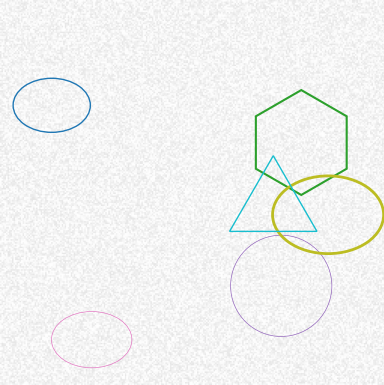[{"shape": "oval", "thickness": 1, "radius": 0.5, "center": [0.134, 0.726]}, {"shape": "hexagon", "thickness": 1.5, "radius": 0.68, "center": [0.783, 0.63]}, {"shape": "circle", "thickness": 0.5, "radius": 0.66, "center": [0.73, 0.258]}, {"shape": "oval", "thickness": 0.5, "radius": 0.52, "center": [0.238, 0.118]}, {"shape": "oval", "thickness": 2, "radius": 0.72, "center": [0.852, 0.442]}, {"shape": "triangle", "thickness": 1, "radius": 0.66, "center": [0.71, 0.465]}]